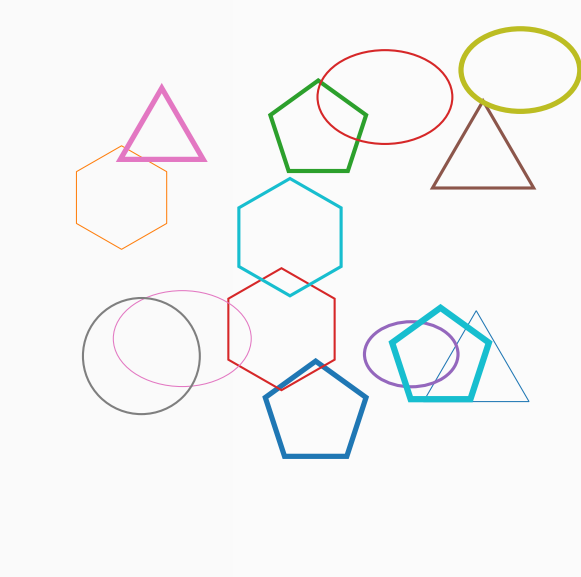[{"shape": "triangle", "thickness": 0.5, "radius": 0.52, "center": [0.819, 0.356]}, {"shape": "pentagon", "thickness": 2.5, "radius": 0.46, "center": [0.543, 0.283]}, {"shape": "hexagon", "thickness": 0.5, "radius": 0.45, "center": [0.209, 0.657]}, {"shape": "pentagon", "thickness": 2, "radius": 0.43, "center": [0.547, 0.773]}, {"shape": "oval", "thickness": 1, "radius": 0.58, "center": [0.662, 0.831]}, {"shape": "hexagon", "thickness": 1, "radius": 0.53, "center": [0.484, 0.429]}, {"shape": "oval", "thickness": 1.5, "radius": 0.4, "center": [0.708, 0.386]}, {"shape": "triangle", "thickness": 1.5, "radius": 0.5, "center": [0.831, 0.724]}, {"shape": "oval", "thickness": 0.5, "radius": 0.59, "center": [0.314, 0.413]}, {"shape": "triangle", "thickness": 2.5, "radius": 0.41, "center": [0.278, 0.764]}, {"shape": "circle", "thickness": 1, "radius": 0.5, "center": [0.243, 0.383]}, {"shape": "oval", "thickness": 2.5, "radius": 0.51, "center": [0.895, 0.878]}, {"shape": "pentagon", "thickness": 3, "radius": 0.44, "center": [0.758, 0.379]}, {"shape": "hexagon", "thickness": 1.5, "radius": 0.51, "center": [0.499, 0.588]}]